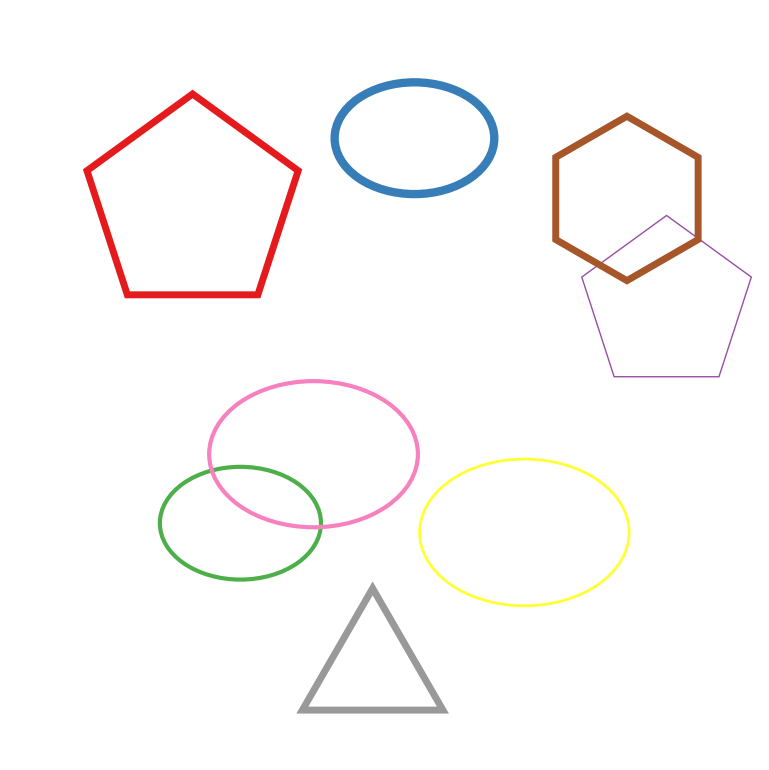[{"shape": "pentagon", "thickness": 2.5, "radius": 0.72, "center": [0.25, 0.734]}, {"shape": "oval", "thickness": 3, "radius": 0.52, "center": [0.538, 0.821]}, {"shape": "oval", "thickness": 1.5, "radius": 0.52, "center": [0.312, 0.321]}, {"shape": "pentagon", "thickness": 0.5, "radius": 0.58, "center": [0.866, 0.604]}, {"shape": "oval", "thickness": 1, "radius": 0.68, "center": [0.681, 0.309]}, {"shape": "hexagon", "thickness": 2.5, "radius": 0.53, "center": [0.814, 0.742]}, {"shape": "oval", "thickness": 1.5, "radius": 0.68, "center": [0.407, 0.41]}, {"shape": "triangle", "thickness": 2.5, "radius": 0.53, "center": [0.484, 0.13]}]